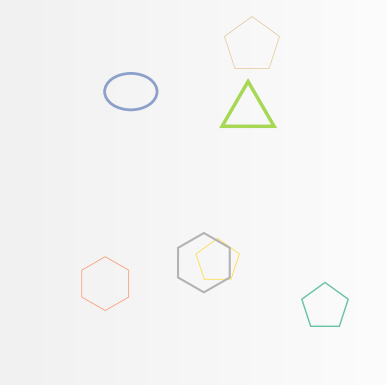[{"shape": "pentagon", "thickness": 1, "radius": 0.31, "center": [0.839, 0.203]}, {"shape": "hexagon", "thickness": 0.5, "radius": 0.35, "center": [0.272, 0.263]}, {"shape": "oval", "thickness": 2, "radius": 0.34, "center": [0.338, 0.762]}, {"shape": "triangle", "thickness": 2.5, "radius": 0.39, "center": [0.64, 0.711]}, {"shape": "pentagon", "thickness": 0.5, "radius": 0.29, "center": [0.562, 0.322]}, {"shape": "pentagon", "thickness": 0.5, "radius": 0.37, "center": [0.65, 0.882]}, {"shape": "hexagon", "thickness": 1.5, "radius": 0.39, "center": [0.526, 0.318]}]